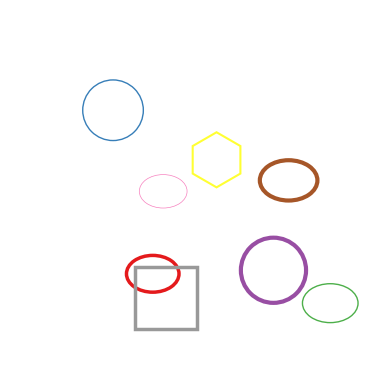[{"shape": "oval", "thickness": 2.5, "radius": 0.34, "center": [0.397, 0.289]}, {"shape": "circle", "thickness": 1, "radius": 0.39, "center": [0.294, 0.714]}, {"shape": "oval", "thickness": 1, "radius": 0.36, "center": [0.858, 0.213]}, {"shape": "circle", "thickness": 3, "radius": 0.42, "center": [0.71, 0.298]}, {"shape": "hexagon", "thickness": 1.5, "radius": 0.36, "center": [0.562, 0.585]}, {"shape": "oval", "thickness": 3, "radius": 0.37, "center": [0.75, 0.532]}, {"shape": "oval", "thickness": 0.5, "radius": 0.31, "center": [0.424, 0.503]}, {"shape": "square", "thickness": 2.5, "radius": 0.41, "center": [0.432, 0.225]}]